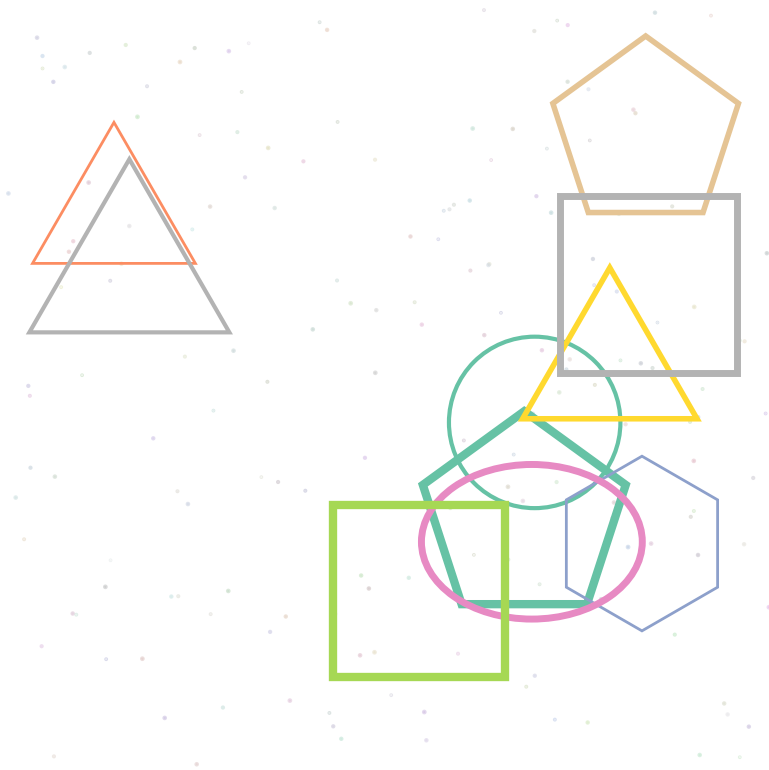[{"shape": "pentagon", "thickness": 3, "radius": 0.69, "center": [0.681, 0.327]}, {"shape": "circle", "thickness": 1.5, "radius": 0.56, "center": [0.694, 0.451]}, {"shape": "triangle", "thickness": 1, "radius": 0.61, "center": [0.148, 0.719]}, {"shape": "hexagon", "thickness": 1, "radius": 0.57, "center": [0.834, 0.294]}, {"shape": "oval", "thickness": 2.5, "radius": 0.72, "center": [0.691, 0.296]}, {"shape": "square", "thickness": 3, "radius": 0.56, "center": [0.544, 0.233]}, {"shape": "triangle", "thickness": 2, "radius": 0.65, "center": [0.792, 0.522]}, {"shape": "pentagon", "thickness": 2, "radius": 0.63, "center": [0.839, 0.827]}, {"shape": "square", "thickness": 2.5, "radius": 0.58, "center": [0.842, 0.63]}, {"shape": "triangle", "thickness": 1.5, "radius": 0.75, "center": [0.168, 0.643]}]